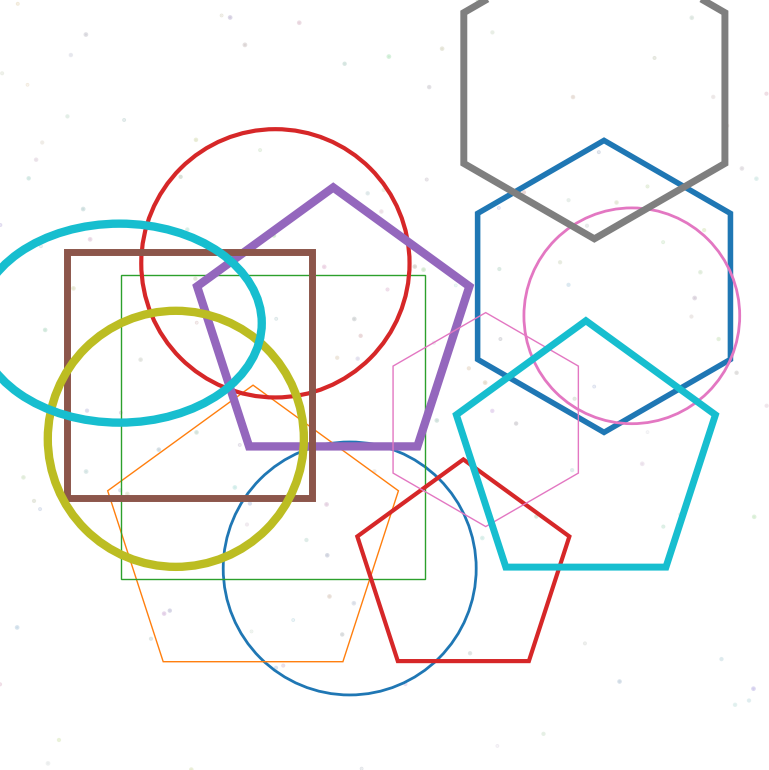[{"shape": "hexagon", "thickness": 2, "radius": 0.95, "center": [0.784, 0.628]}, {"shape": "circle", "thickness": 1, "radius": 0.82, "center": [0.454, 0.262]}, {"shape": "pentagon", "thickness": 0.5, "radius": 0.99, "center": [0.329, 0.301]}, {"shape": "square", "thickness": 0.5, "radius": 0.99, "center": [0.354, 0.446]}, {"shape": "circle", "thickness": 1.5, "radius": 0.87, "center": [0.358, 0.658]}, {"shape": "pentagon", "thickness": 1.5, "radius": 0.72, "center": [0.602, 0.259]}, {"shape": "pentagon", "thickness": 3, "radius": 0.93, "center": [0.433, 0.571]}, {"shape": "square", "thickness": 2.5, "radius": 0.8, "center": [0.246, 0.513]}, {"shape": "circle", "thickness": 1, "radius": 0.7, "center": [0.821, 0.59]}, {"shape": "hexagon", "thickness": 0.5, "radius": 0.69, "center": [0.631, 0.455]}, {"shape": "hexagon", "thickness": 2.5, "radius": 0.98, "center": [0.772, 0.886]}, {"shape": "circle", "thickness": 3, "radius": 0.83, "center": [0.228, 0.43]}, {"shape": "pentagon", "thickness": 2.5, "radius": 0.88, "center": [0.761, 0.407]}, {"shape": "oval", "thickness": 3, "radius": 0.92, "center": [0.155, 0.58]}]